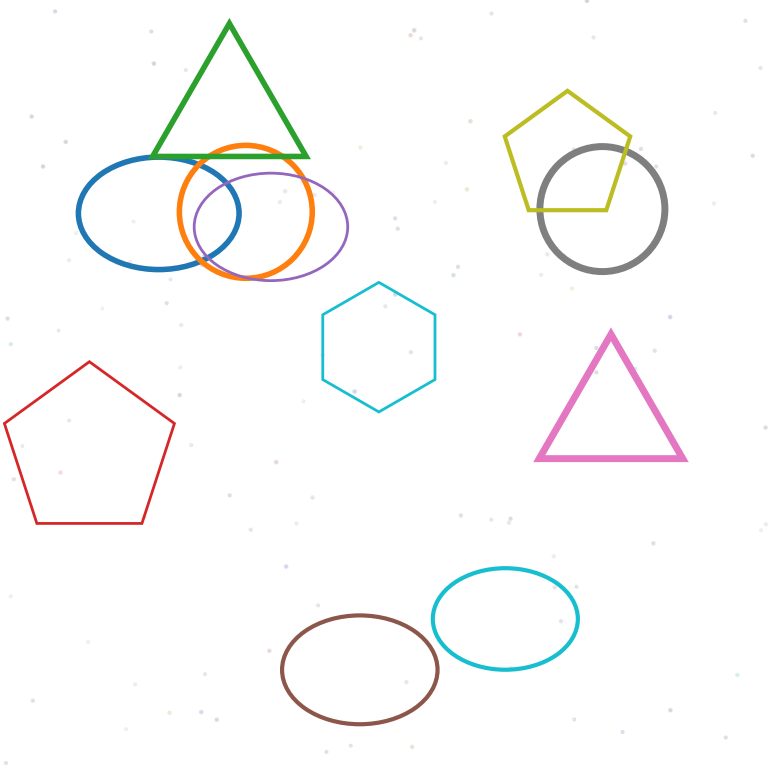[{"shape": "oval", "thickness": 2, "radius": 0.52, "center": [0.206, 0.723]}, {"shape": "circle", "thickness": 2, "radius": 0.43, "center": [0.319, 0.725]}, {"shape": "triangle", "thickness": 2, "radius": 0.58, "center": [0.298, 0.854]}, {"shape": "pentagon", "thickness": 1, "radius": 0.58, "center": [0.116, 0.414]}, {"shape": "oval", "thickness": 1, "radius": 0.5, "center": [0.352, 0.705]}, {"shape": "oval", "thickness": 1.5, "radius": 0.5, "center": [0.467, 0.13]}, {"shape": "triangle", "thickness": 2.5, "radius": 0.54, "center": [0.793, 0.458]}, {"shape": "circle", "thickness": 2.5, "radius": 0.41, "center": [0.782, 0.728]}, {"shape": "pentagon", "thickness": 1.5, "radius": 0.43, "center": [0.737, 0.796]}, {"shape": "hexagon", "thickness": 1, "radius": 0.42, "center": [0.492, 0.549]}, {"shape": "oval", "thickness": 1.5, "radius": 0.47, "center": [0.656, 0.196]}]